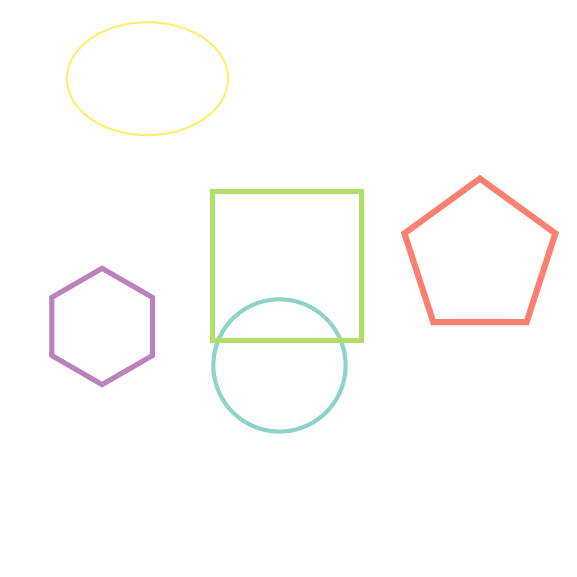[{"shape": "circle", "thickness": 2, "radius": 0.57, "center": [0.484, 0.366]}, {"shape": "pentagon", "thickness": 3, "radius": 0.69, "center": [0.831, 0.552]}, {"shape": "square", "thickness": 2.5, "radius": 0.64, "center": [0.497, 0.539]}, {"shape": "hexagon", "thickness": 2.5, "radius": 0.5, "center": [0.177, 0.434]}, {"shape": "oval", "thickness": 1, "radius": 0.7, "center": [0.255, 0.863]}]